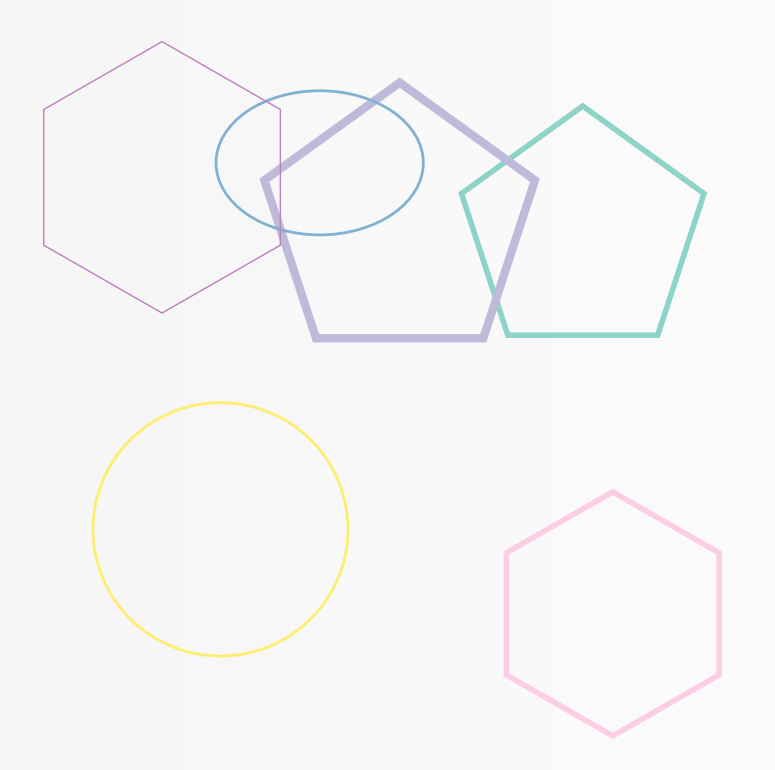[{"shape": "pentagon", "thickness": 2, "radius": 0.82, "center": [0.752, 0.698]}, {"shape": "pentagon", "thickness": 3, "radius": 0.92, "center": [0.516, 0.709]}, {"shape": "oval", "thickness": 1, "radius": 0.67, "center": [0.412, 0.789]}, {"shape": "hexagon", "thickness": 2, "radius": 0.79, "center": [0.791, 0.203]}, {"shape": "hexagon", "thickness": 0.5, "radius": 0.88, "center": [0.209, 0.77]}, {"shape": "circle", "thickness": 1, "radius": 0.82, "center": [0.284, 0.313]}]